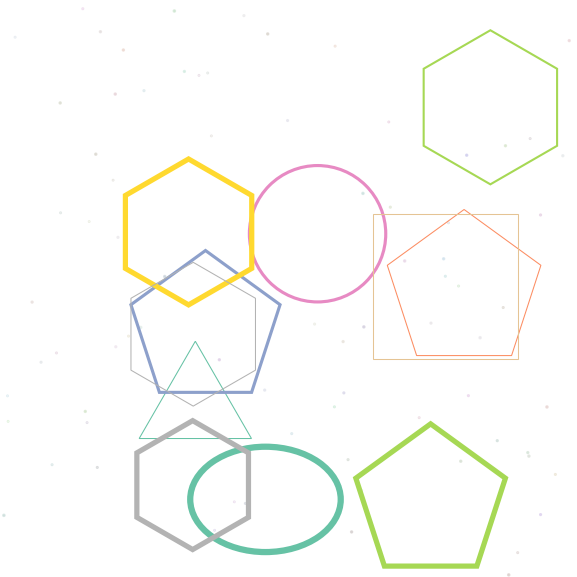[{"shape": "triangle", "thickness": 0.5, "radius": 0.56, "center": [0.338, 0.296]}, {"shape": "oval", "thickness": 3, "radius": 0.65, "center": [0.46, 0.134]}, {"shape": "pentagon", "thickness": 0.5, "radius": 0.7, "center": [0.804, 0.497]}, {"shape": "pentagon", "thickness": 1.5, "radius": 0.68, "center": [0.356, 0.43]}, {"shape": "circle", "thickness": 1.5, "radius": 0.59, "center": [0.55, 0.594]}, {"shape": "pentagon", "thickness": 2.5, "radius": 0.68, "center": [0.746, 0.129]}, {"shape": "hexagon", "thickness": 1, "radius": 0.67, "center": [0.849, 0.813]}, {"shape": "hexagon", "thickness": 2.5, "radius": 0.63, "center": [0.327, 0.598]}, {"shape": "square", "thickness": 0.5, "radius": 0.63, "center": [0.772, 0.503]}, {"shape": "hexagon", "thickness": 2.5, "radius": 0.56, "center": [0.334, 0.159]}, {"shape": "hexagon", "thickness": 0.5, "radius": 0.62, "center": [0.335, 0.42]}]